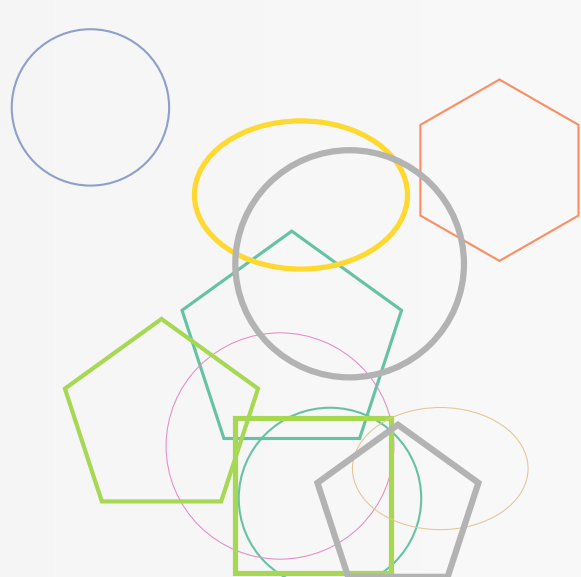[{"shape": "circle", "thickness": 1, "radius": 0.78, "center": [0.568, 0.136]}, {"shape": "pentagon", "thickness": 1.5, "radius": 0.99, "center": [0.502, 0.4]}, {"shape": "hexagon", "thickness": 1, "radius": 0.79, "center": [0.859, 0.704]}, {"shape": "circle", "thickness": 1, "radius": 0.68, "center": [0.156, 0.813]}, {"shape": "circle", "thickness": 0.5, "radius": 0.98, "center": [0.482, 0.227]}, {"shape": "square", "thickness": 2.5, "radius": 0.67, "center": [0.538, 0.141]}, {"shape": "pentagon", "thickness": 2, "radius": 0.87, "center": [0.278, 0.272]}, {"shape": "oval", "thickness": 2.5, "radius": 0.92, "center": [0.518, 0.662]}, {"shape": "oval", "thickness": 0.5, "radius": 0.76, "center": [0.757, 0.188]}, {"shape": "pentagon", "thickness": 3, "radius": 0.73, "center": [0.685, 0.118]}, {"shape": "circle", "thickness": 3, "radius": 0.98, "center": [0.602, 0.542]}]